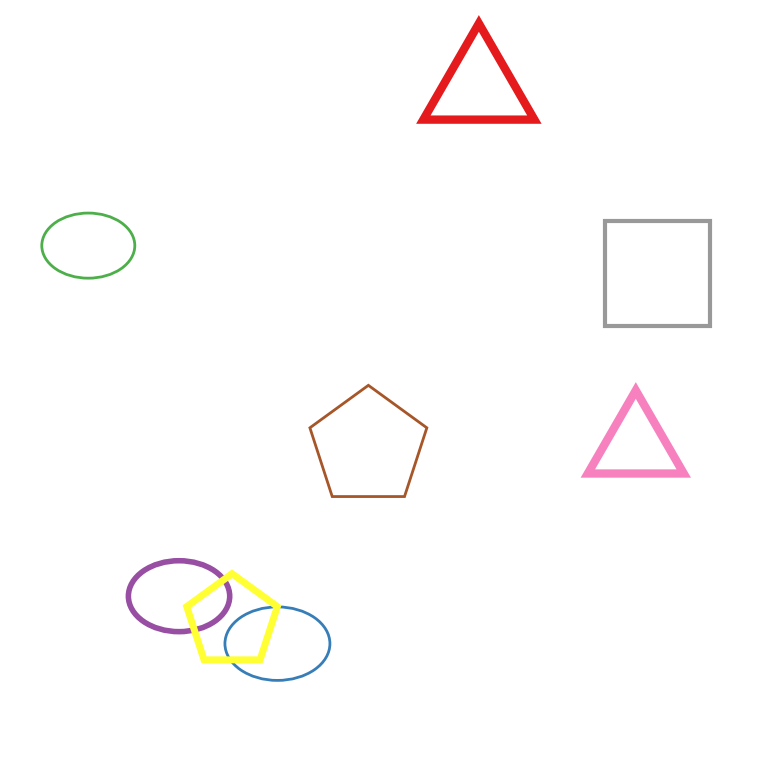[{"shape": "triangle", "thickness": 3, "radius": 0.42, "center": [0.622, 0.886]}, {"shape": "oval", "thickness": 1, "radius": 0.34, "center": [0.36, 0.164]}, {"shape": "oval", "thickness": 1, "radius": 0.3, "center": [0.115, 0.681]}, {"shape": "oval", "thickness": 2, "radius": 0.33, "center": [0.233, 0.226]}, {"shape": "pentagon", "thickness": 2.5, "radius": 0.31, "center": [0.301, 0.193]}, {"shape": "pentagon", "thickness": 1, "radius": 0.4, "center": [0.478, 0.42]}, {"shape": "triangle", "thickness": 3, "radius": 0.36, "center": [0.826, 0.421]}, {"shape": "square", "thickness": 1.5, "radius": 0.34, "center": [0.854, 0.644]}]